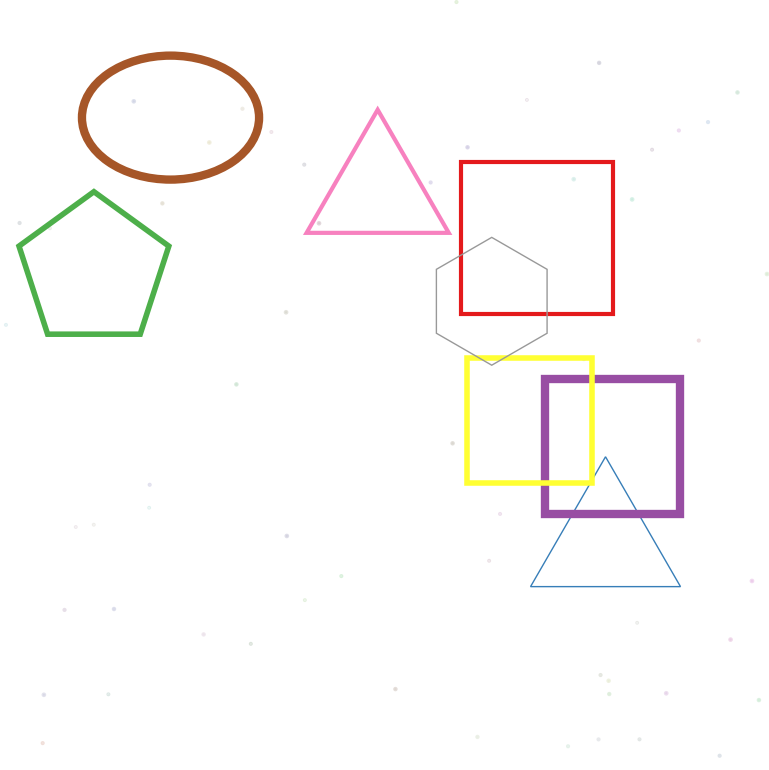[{"shape": "square", "thickness": 1.5, "radius": 0.49, "center": [0.697, 0.691]}, {"shape": "triangle", "thickness": 0.5, "radius": 0.56, "center": [0.786, 0.294]}, {"shape": "pentagon", "thickness": 2, "radius": 0.51, "center": [0.122, 0.649]}, {"shape": "square", "thickness": 3, "radius": 0.44, "center": [0.795, 0.42]}, {"shape": "square", "thickness": 2, "radius": 0.41, "center": [0.687, 0.454]}, {"shape": "oval", "thickness": 3, "radius": 0.58, "center": [0.221, 0.847]}, {"shape": "triangle", "thickness": 1.5, "radius": 0.53, "center": [0.49, 0.751]}, {"shape": "hexagon", "thickness": 0.5, "radius": 0.41, "center": [0.639, 0.609]}]